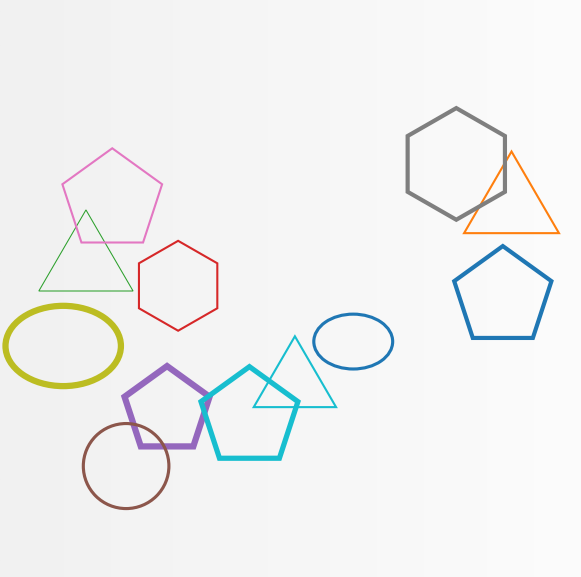[{"shape": "pentagon", "thickness": 2, "radius": 0.44, "center": [0.865, 0.485]}, {"shape": "oval", "thickness": 1.5, "radius": 0.34, "center": [0.608, 0.408]}, {"shape": "triangle", "thickness": 1, "radius": 0.47, "center": [0.88, 0.643]}, {"shape": "triangle", "thickness": 0.5, "radius": 0.47, "center": [0.148, 0.542]}, {"shape": "hexagon", "thickness": 1, "radius": 0.39, "center": [0.306, 0.504]}, {"shape": "pentagon", "thickness": 3, "radius": 0.38, "center": [0.287, 0.288]}, {"shape": "circle", "thickness": 1.5, "radius": 0.37, "center": [0.217, 0.192]}, {"shape": "pentagon", "thickness": 1, "radius": 0.45, "center": [0.193, 0.652]}, {"shape": "hexagon", "thickness": 2, "radius": 0.48, "center": [0.785, 0.715]}, {"shape": "oval", "thickness": 3, "radius": 0.5, "center": [0.109, 0.4]}, {"shape": "triangle", "thickness": 1, "radius": 0.41, "center": [0.507, 0.335]}, {"shape": "pentagon", "thickness": 2.5, "radius": 0.44, "center": [0.429, 0.277]}]